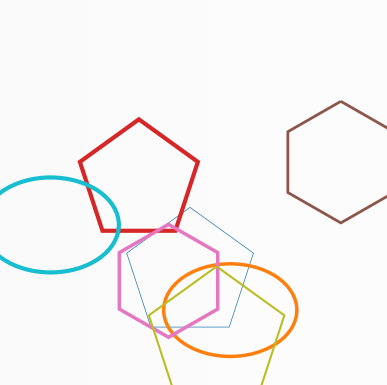[{"shape": "pentagon", "thickness": 0.5, "radius": 0.86, "center": [0.49, 0.29]}, {"shape": "oval", "thickness": 2.5, "radius": 0.86, "center": [0.594, 0.195]}, {"shape": "pentagon", "thickness": 3, "radius": 0.8, "center": [0.358, 0.53]}, {"shape": "hexagon", "thickness": 2, "radius": 0.79, "center": [0.88, 0.579]}, {"shape": "hexagon", "thickness": 2.5, "radius": 0.73, "center": [0.435, 0.271]}, {"shape": "pentagon", "thickness": 1.5, "radius": 0.92, "center": [0.559, 0.124]}, {"shape": "oval", "thickness": 3, "radius": 0.88, "center": [0.13, 0.416]}]